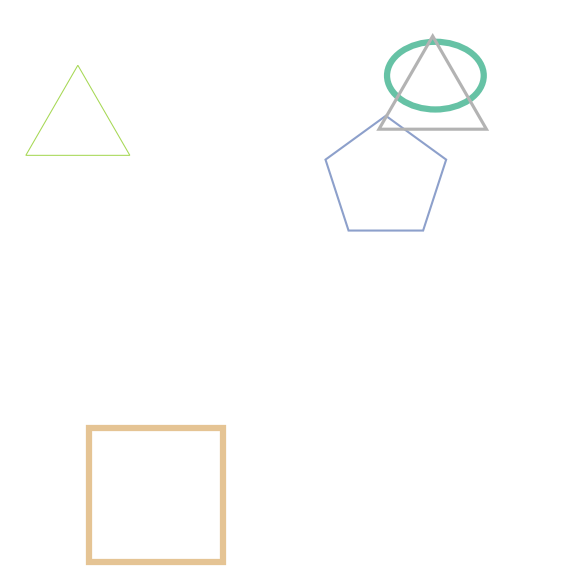[{"shape": "oval", "thickness": 3, "radius": 0.42, "center": [0.754, 0.868]}, {"shape": "pentagon", "thickness": 1, "radius": 0.55, "center": [0.668, 0.689]}, {"shape": "triangle", "thickness": 0.5, "radius": 0.52, "center": [0.135, 0.782]}, {"shape": "square", "thickness": 3, "radius": 0.58, "center": [0.27, 0.142]}, {"shape": "triangle", "thickness": 1.5, "radius": 0.54, "center": [0.749, 0.829]}]